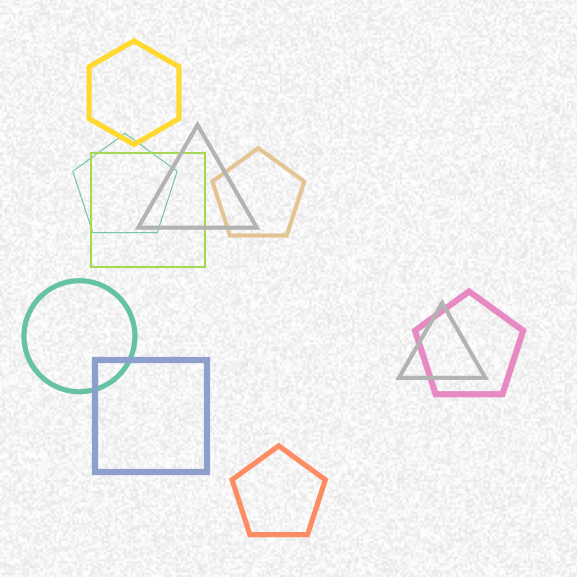[{"shape": "circle", "thickness": 2.5, "radius": 0.48, "center": [0.138, 0.417]}, {"shape": "pentagon", "thickness": 0.5, "radius": 0.47, "center": [0.216, 0.673]}, {"shape": "pentagon", "thickness": 2.5, "radius": 0.42, "center": [0.483, 0.142]}, {"shape": "square", "thickness": 3, "radius": 0.48, "center": [0.261, 0.279]}, {"shape": "pentagon", "thickness": 3, "radius": 0.49, "center": [0.812, 0.396]}, {"shape": "square", "thickness": 1, "radius": 0.49, "center": [0.256, 0.636]}, {"shape": "hexagon", "thickness": 2.5, "radius": 0.45, "center": [0.232, 0.839]}, {"shape": "pentagon", "thickness": 2, "radius": 0.42, "center": [0.447, 0.659]}, {"shape": "triangle", "thickness": 2, "radius": 0.59, "center": [0.342, 0.664]}, {"shape": "triangle", "thickness": 2, "radius": 0.43, "center": [0.766, 0.388]}]